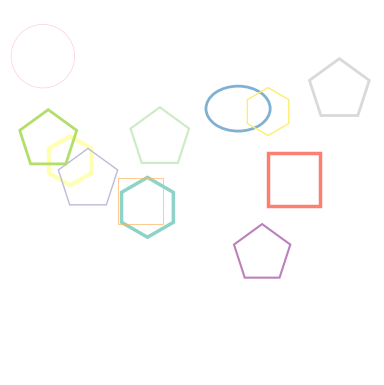[{"shape": "hexagon", "thickness": 2.5, "radius": 0.39, "center": [0.383, 0.461]}, {"shape": "hexagon", "thickness": 3, "radius": 0.32, "center": [0.182, 0.583]}, {"shape": "pentagon", "thickness": 1, "radius": 0.4, "center": [0.229, 0.533]}, {"shape": "square", "thickness": 2.5, "radius": 0.34, "center": [0.763, 0.533]}, {"shape": "oval", "thickness": 2, "radius": 0.42, "center": [0.618, 0.718]}, {"shape": "square", "thickness": 0.5, "radius": 0.3, "center": [0.365, 0.478]}, {"shape": "pentagon", "thickness": 2, "radius": 0.39, "center": [0.125, 0.637]}, {"shape": "circle", "thickness": 0.5, "radius": 0.41, "center": [0.111, 0.854]}, {"shape": "pentagon", "thickness": 2, "radius": 0.41, "center": [0.881, 0.766]}, {"shape": "pentagon", "thickness": 1.5, "radius": 0.38, "center": [0.681, 0.341]}, {"shape": "pentagon", "thickness": 1.5, "radius": 0.4, "center": [0.415, 0.641]}, {"shape": "hexagon", "thickness": 1, "radius": 0.31, "center": [0.696, 0.71]}]